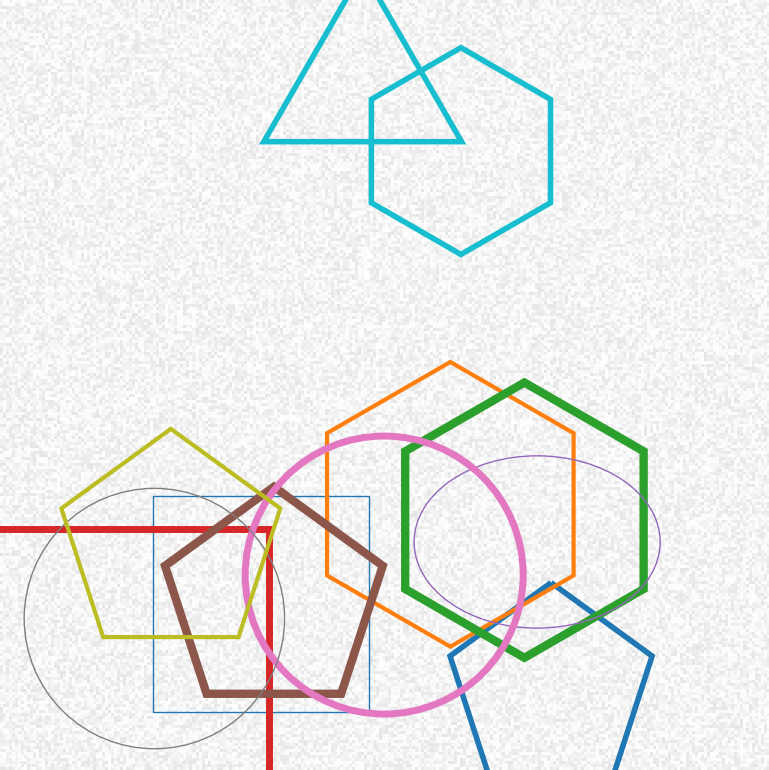[{"shape": "pentagon", "thickness": 2, "radius": 0.69, "center": [0.716, 0.105]}, {"shape": "square", "thickness": 0.5, "radius": 0.7, "center": [0.339, 0.216]}, {"shape": "hexagon", "thickness": 1.5, "radius": 0.92, "center": [0.585, 0.345]}, {"shape": "hexagon", "thickness": 3, "radius": 0.89, "center": [0.681, 0.324]}, {"shape": "square", "thickness": 2.5, "radius": 0.93, "center": [0.163, 0.126]}, {"shape": "oval", "thickness": 0.5, "radius": 0.8, "center": [0.698, 0.296]}, {"shape": "pentagon", "thickness": 3, "radius": 0.74, "center": [0.356, 0.219]}, {"shape": "circle", "thickness": 2.5, "radius": 0.9, "center": [0.499, 0.253]}, {"shape": "circle", "thickness": 0.5, "radius": 0.85, "center": [0.2, 0.197]}, {"shape": "pentagon", "thickness": 1.5, "radius": 0.75, "center": [0.222, 0.294]}, {"shape": "hexagon", "thickness": 2, "radius": 0.67, "center": [0.599, 0.804]}, {"shape": "triangle", "thickness": 2, "radius": 0.74, "center": [0.471, 0.89]}]